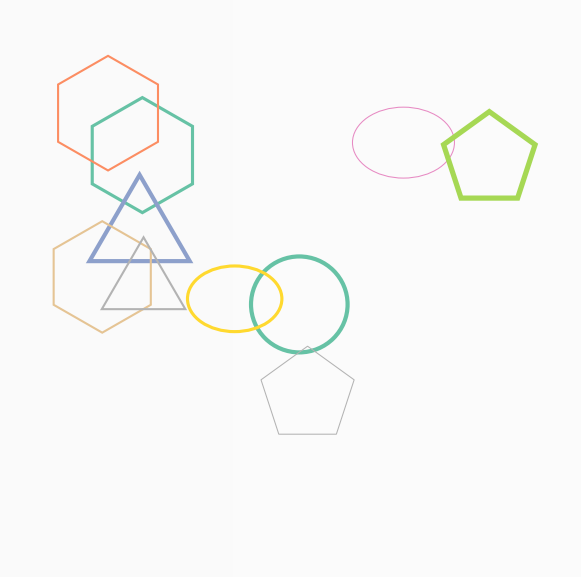[{"shape": "hexagon", "thickness": 1.5, "radius": 0.5, "center": [0.245, 0.731]}, {"shape": "circle", "thickness": 2, "radius": 0.42, "center": [0.515, 0.472]}, {"shape": "hexagon", "thickness": 1, "radius": 0.5, "center": [0.186, 0.803]}, {"shape": "triangle", "thickness": 2, "radius": 0.5, "center": [0.24, 0.597]}, {"shape": "oval", "thickness": 0.5, "radius": 0.44, "center": [0.694, 0.752]}, {"shape": "pentagon", "thickness": 2.5, "radius": 0.41, "center": [0.842, 0.723]}, {"shape": "oval", "thickness": 1.5, "radius": 0.41, "center": [0.404, 0.482]}, {"shape": "hexagon", "thickness": 1, "radius": 0.48, "center": [0.176, 0.52]}, {"shape": "pentagon", "thickness": 0.5, "radius": 0.42, "center": [0.529, 0.315]}, {"shape": "triangle", "thickness": 1, "radius": 0.41, "center": [0.247, 0.505]}]